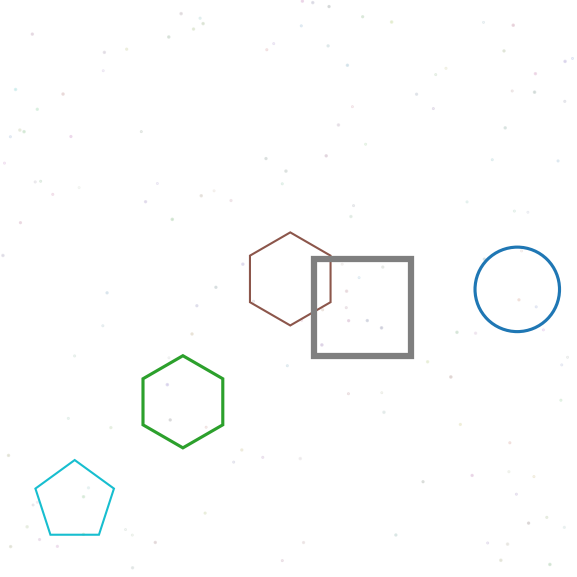[{"shape": "circle", "thickness": 1.5, "radius": 0.37, "center": [0.896, 0.498]}, {"shape": "hexagon", "thickness": 1.5, "radius": 0.4, "center": [0.317, 0.303]}, {"shape": "hexagon", "thickness": 1, "radius": 0.4, "center": [0.503, 0.516]}, {"shape": "square", "thickness": 3, "radius": 0.42, "center": [0.628, 0.466]}, {"shape": "pentagon", "thickness": 1, "radius": 0.36, "center": [0.129, 0.131]}]